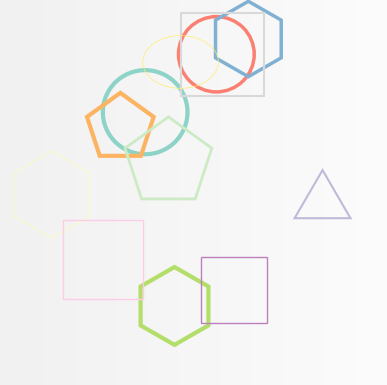[{"shape": "circle", "thickness": 3, "radius": 0.55, "center": [0.375, 0.709]}, {"shape": "hexagon", "thickness": 0.5, "radius": 0.56, "center": [0.134, 0.495]}, {"shape": "triangle", "thickness": 1.5, "radius": 0.42, "center": [0.832, 0.475]}, {"shape": "circle", "thickness": 2.5, "radius": 0.49, "center": [0.558, 0.859]}, {"shape": "hexagon", "thickness": 2.5, "radius": 0.49, "center": [0.641, 0.899]}, {"shape": "pentagon", "thickness": 3, "radius": 0.45, "center": [0.311, 0.668]}, {"shape": "hexagon", "thickness": 3, "radius": 0.51, "center": [0.45, 0.205]}, {"shape": "square", "thickness": 1, "radius": 0.51, "center": [0.266, 0.326]}, {"shape": "square", "thickness": 1.5, "radius": 0.54, "center": [0.575, 0.858]}, {"shape": "square", "thickness": 1, "radius": 0.43, "center": [0.605, 0.247]}, {"shape": "pentagon", "thickness": 2, "radius": 0.59, "center": [0.435, 0.579]}, {"shape": "oval", "thickness": 0.5, "radius": 0.49, "center": [0.466, 0.839]}]